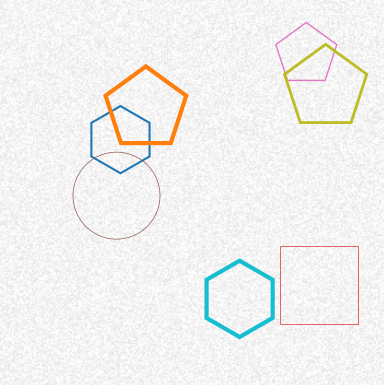[{"shape": "hexagon", "thickness": 1.5, "radius": 0.44, "center": [0.313, 0.637]}, {"shape": "pentagon", "thickness": 3, "radius": 0.55, "center": [0.379, 0.717]}, {"shape": "square", "thickness": 0.5, "radius": 0.51, "center": [0.829, 0.26]}, {"shape": "circle", "thickness": 0.5, "radius": 0.56, "center": [0.303, 0.492]}, {"shape": "pentagon", "thickness": 1, "radius": 0.42, "center": [0.796, 0.858]}, {"shape": "pentagon", "thickness": 2, "radius": 0.56, "center": [0.846, 0.772]}, {"shape": "hexagon", "thickness": 3, "radius": 0.5, "center": [0.622, 0.224]}]